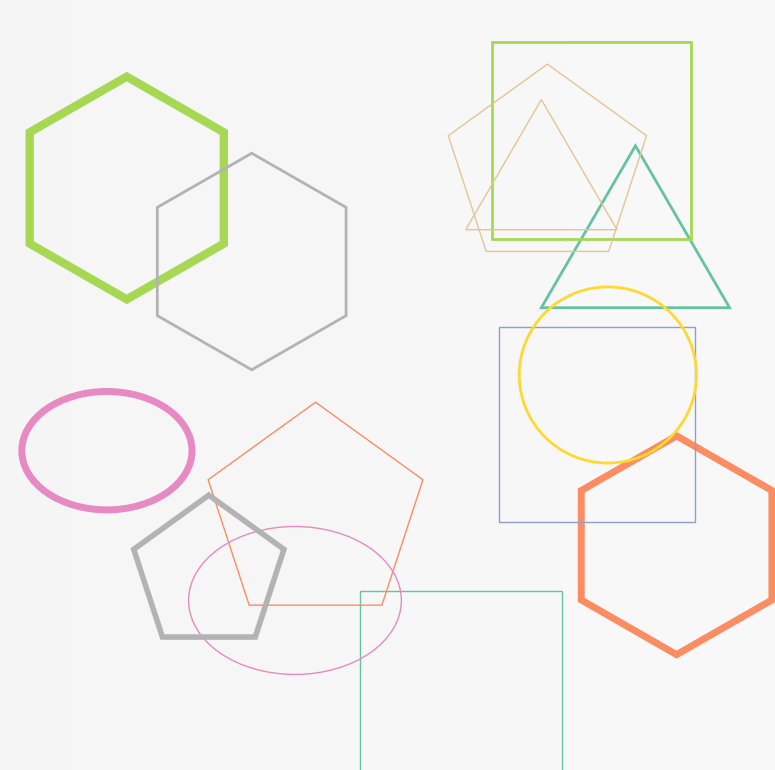[{"shape": "triangle", "thickness": 1, "radius": 0.7, "center": [0.82, 0.67]}, {"shape": "square", "thickness": 0.5, "radius": 0.65, "center": [0.595, 0.102]}, {"shape": "pentagon", "thickness": 0.5, "radius": 0.73, "center": [0.407, 0.332]}, {"shape": "hexagon", "thickness": 2.5, "radius": 0.71, "center": [0.873, 0.292]}, {"shape": "square", "thickness": 0.5, "radius": 0.63, "center": [0.77, 0.449]}, {"shape": "oval", "thickness": 0.5, "radius": 0.69, "center": [0.381, 0.22]}, {"shape": "oval", "thickness": 2.5, "radius": 0.55, "center": [0.138, 0.415]}, {"shape": "square", "thickness": 1, "radius": 0.64, "center": [0.764, 0.817]}, {"shape": "hexagon", "thickness": 3, "radius": 0.72, "center": [0.164, 0.756]}, {"shape": "circle", "thickness": 1, "radius": 0.57, "center": [0.784, 0.513]}, {"shape": "pentagon", "thickness": 0.5, "radius": 0.67, "center": [0.706, 0.782]}, {"shape": "triangle", "thickness": 0.5, "radius": 0.56, "center": [0.699, 0.758]}, {"shape": "hexagon", "thickness": 1, "radius": 0.7, "center": [0.325, 0.66]}, {"shape": "pentagon", "thickness": 2, "radius": 0.51, "center": [0.269, 0.255]}]